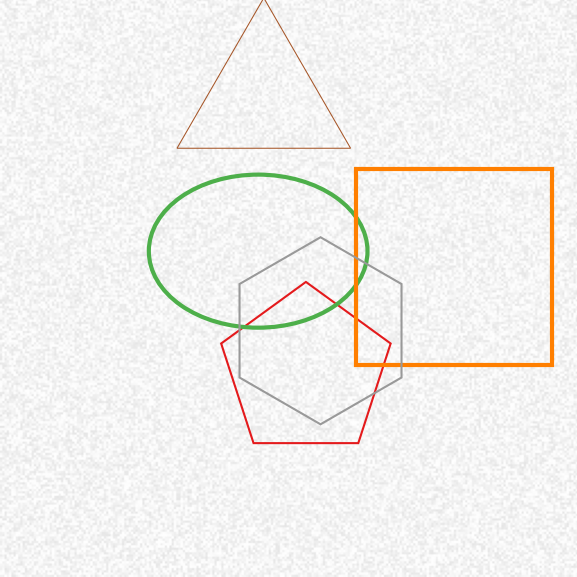[{"shape": "pentagon", "thickness": 1, "radius": 0.77, "center": [0.53, 0.357]}, {"shape": "oval", "thickness": 2, "radius": 0.95, "center": [0.447, 0.564]}, {"shape": "square", "thickness": 2, "radius": 0.85, "center": [0.786, 0.537]}, {"shape": "triangle", "thickness": 0.5, "radius": 0.87, "center": [0.457, 0.829]}, {"shape": "hexagon", "thickness": 1, "radius": 0.81, "center": [0.555, 0.426]}]